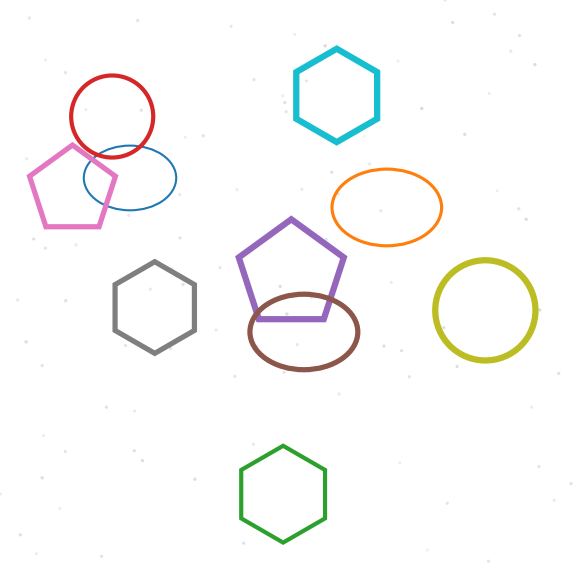[{"shape": "oval", "thickness": 1, "radius": 0.4, "center": [0.225, 0.691]}, {"shape": "oval", "thickness": 1.5, "radius": 0.47, "center": [0.67, 0.64]}, {"shape": "hexagon", "thickness": 2, "radius": 0.42, "center": [0.49, 0.143]}, {"shape": "circle", "thickness": 2, "radius": 0.36, "center": [0.194, 0.797]}, {"shape": "pentagon", "thickness": 3, "radius": 0.48, "center": [0.504, 0.524]}, {"shape": "oval", "thickness": 2.5, "radius": 0.47, "center": [0.526, 0.424]}, {"shape": "pentagon", "thickness": 2.5, "radius": 0.39, "center": [0.126, 0.67]}, {"shape": "hexagon", "thickness": 2.5, "radius": 0.4, "center": [0.268, 0.467]}, {"shape": "circle", "thickness": 3, "radius": 0.43, "center": [0.84, 0.462]}, {"shape": "hexagon", "thickness": 3, "radius": 0.4, "center": [0.583, 0.834]}]